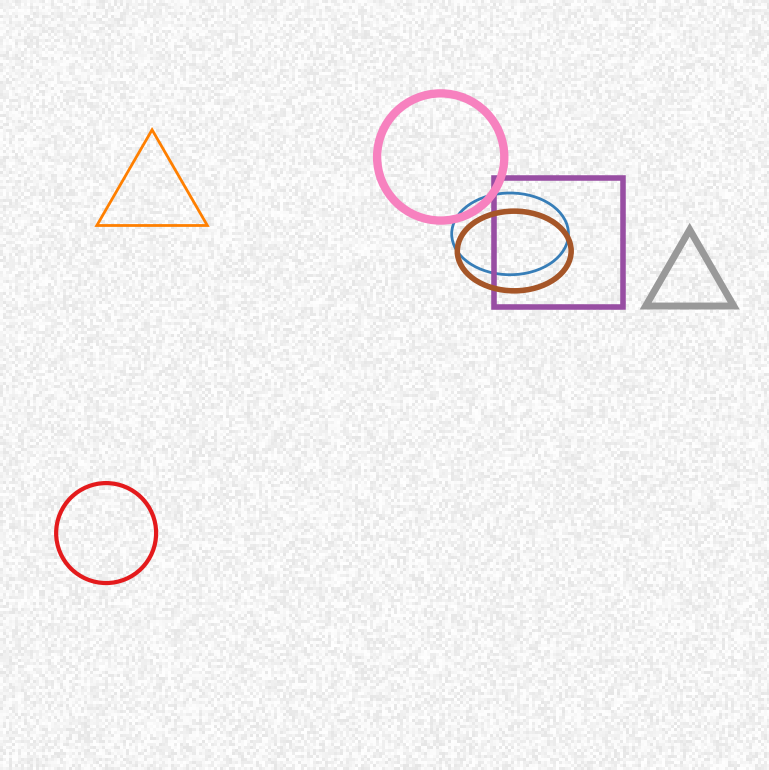[{"shape": "circle", "thickness": 1.5, "radius": 0.32, "center": [0.138, 0.308]}, {"shape": "oval", "thickness": 1, "radius": 0.38, "center": [0.662, 0.696]}, {"shape": "square", "thickness": 2, "radius": 0.42, "center": [0.726, 0.685]}, {"shape": "triangle", "thickness": 1, "radius": 0.41, "center": [0.198, 0.749]}, {"shape": "oval", "thickness": 2, "radius": 0.37, "center": [0.668, 0.674]}, {"shape": "circle", "thickness": 3, "radius": 0.41, "center": [0.572, 0.796]}, {"shape": "triangle", "thickness": 2.5, "radius": 0.33, "center": [0.896, 0.636]}]